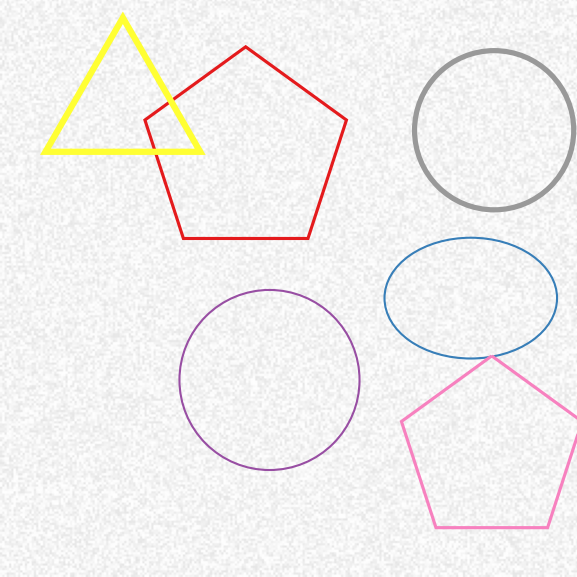[{"shape": "pentagon", "thickness": 1.5, "radius": 0.92, "center": [0.425, 0.735]}, {"shape": "oval", "thickness": 1, "radius": 0.75, "center": [0.815, 0.483]}, {"shape": "circle", "thickness": 1, "radius": 0.78, "center": [0.467, 0.341]}, {"shape": "triangle", "thickness": 3, "radius": 0.77, "center": [0.213, 0.814]}, {"shape": "pentagon", "thickness": 1.5, "radius": 0.82, "center": [0.852, 0.218]}, {"shape": "circle", "thickness": 2.5, "radius": 0.69, "center": [0.856, 0.774]}]